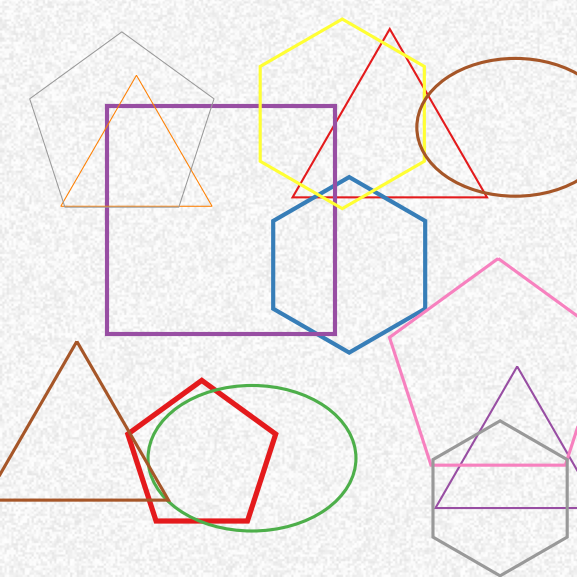[{"shape": "pentagon", "thickness": 2.5, "radius": 0.67, "center": [0.349, 0.206]}, {"shape": "triangle", "thickness": 1, "radius": 0.97, "center": [0.675, 0.755]}, {"shape": "hexagon", "thickness": 2, "radius": 0.76, "center": [0.605, 0.541]}, {"shape": "oval", "thickness": 1.5, "radius": 0.9, "center": [0.436, 0.206]}, {"shape": "square", "thickness": 2, "radius": 0.99, "center": [0.383, 0.619]}, {"shape": "triangle", "thickness": 1, "radius": 0.82, "center": [0.896, 0.201]}, {"shape": "triangle", "thickness": 0.5, "radius": 0.76, "center": [0.236, 0.718]}, {"shape": "hexagon", "thickness": 1.5, "radius": 0.82, "center": [0.593, 0.802]}, {"shape": "triangle", "thickness": 1.5, "radius": 0.92, "center": [0.133, 0.225]}, {"shape": "oval", "thickness": 1.5, "radius": 0.85, "center": [0.892, 0.779]}, {"shape": "pentagon", "thickness": 1.5, "radius": 0.99, "center": [0.863, 0.354]}, {"shape": "hexagon", "thickness": 1.5, "radius": 0.67, "center": [0.866, 0.136]}, {"shape": "pentagon", "thickness": 0.5, "radius": 0.84, "center": [0.211, 0.776]}]